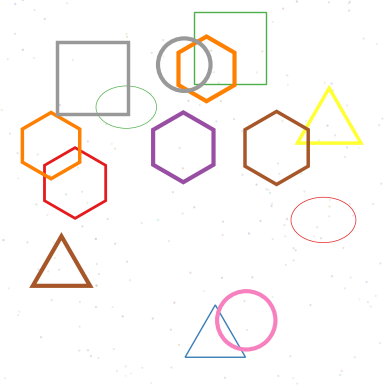[{"shape": "oval", "thickness": 0.5, "radius": 0.42, "center": [0.84, 0.429]}, {"shape": "hexagon", "thickness": 2, "radius": 0.46, "center": [0.195, 0.525]}, {"shape": "triangle", "thickness": 1, "radius": 0.45, "center": [0.559, 0.117]}, {"shape": "oval", "thickness": 0.5, "radius": 0.39, "center": [0.328, 0.722]}, {"shape": "square", "thickness": 1, "radius": 0.47, "center": [0.598, 0.875]}, {"shape": "hexagon", "thickness": 3, "radius": 0.45, "center": [0.476, 0.617]}, {"shape": "hexagon", "thickness": 2.5, "radius": 0.43, "center": [0.133, 0.622]}, {"shape": "hexagon", "thickness": 3, "radius": 0.42, "center": [0.536, 0.821]}, {"shape": "triangle", "thickness": 2.5, "radius": 0.48, "center": [0.855, 0.676]}, {"shape": "triangle", "thickness": 3, "radius": 0.43, "center": [0.16, 0.301]}, {"shape": "hexagon", "thickness": 2.5, "radius": 0.47, "center": [0.718, 0.616]}, {"shape": "circle", "thickness": 3, "radius": 0.38, "center": [0.64, 0.168]}, {"shape": "square", "thickness": 2.5, "radius": 0.46, "center": [0.24, 0.798]}, {"shape": "circle", "thickness": 3, "radius": 0.34, "center": [0.479, 0.832]}]